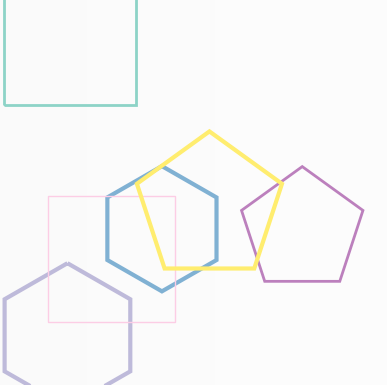[{"shape": "square", "thickness": 2, "radius": 0.85, "center": [0.18, 0.897]}, {"shape": "hexagon", "thickness": 3, "radius": 0.94, "center": [0.174, 0.129]}, {"shape": "hexagon", "thickness": 3, "radius": 0.81, "center": [0.418, 0.406]}, {"shape": "square", "thickness": 1, "radius": 0.82, "center": [0.288, 0.327]}, {"shape": "pentagon", "thickness": 2, "radius": 0.82, "center": [0.78, 0.403]}, {"shape": "pentagon", "thickness": 3, "radius": 0.98, "center": [0.54, 0.462]}]